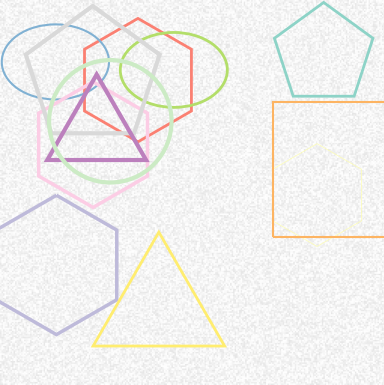[{"shape": "pentagon", "thickness": 2, "radius": 0.67, "center": [0.841, 0.859]}, {"shape": "hexagon", "thickness": 0.5, "radius": 0.67, "center": [0.824, 0.493]}, {"shape": "hexagon", "thickness": 2.5, "radius": 0.9, "center": [0.147, 0.312]}, {"shape": "hexagon", "thickness": 2, "radius": 0.8, "center": [0.358, 0.792]}, {"shape": "oval", "thickness": 1.5, "radius": 0.7, "center": [0.144, 0.839]}, {"shape": "square", "thickness": 1.5, "radius": 0.88, "center": [0.886, 0.56]}, {"shape": "oval", "thickness": 2, "radius": 0.7, "center": [0.451, 0.818]}, {"shape": "hexagon", "thickness": 2.5, "radius": 0.82, "center": [0.242, 0.624]}, {"shape": "pentagon", "thickness": 3, "radius": 0.91, "center": [0.241, 0.802]}, {"shape": "triangle", "thickness": 3, "radius": 0.74, "center": [0.251, 0.658]}, {"shape": "circle", "thickness": 3, "radius": 0.8, "center": [0.287, 0.685]}, {"shape": "triangle", "thickness": 2, "radius": 0.99, "center": [0.413, 0.2]}]